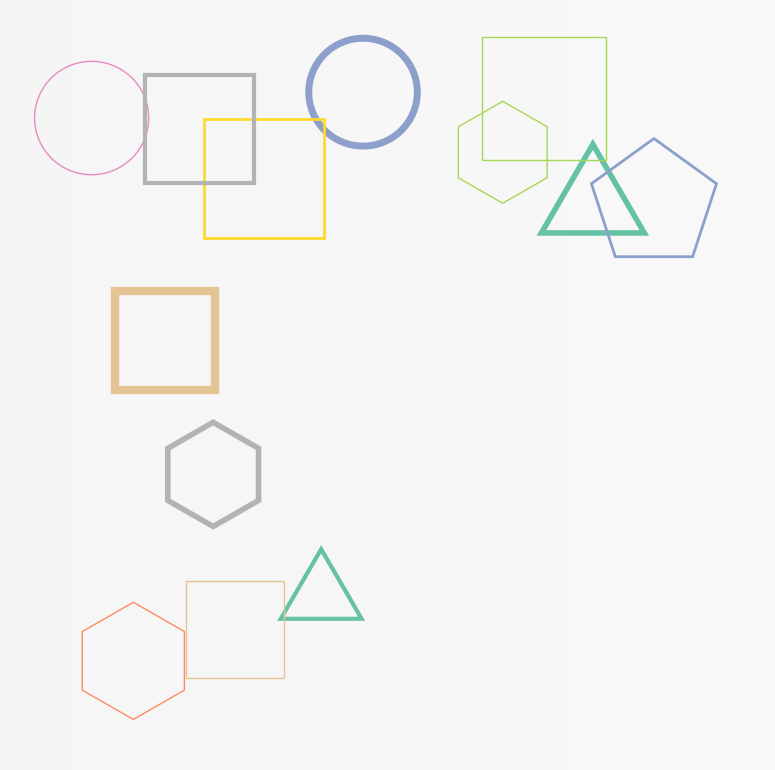[{"shape": "triangle", "thickness": 1.5, "radius": 0.3, "center": [0.414, 0.227]}, {"shape": "triangle", "thickness": 2, "radius": 0.38, "center": [0.765, 0.736]}, {"shape": "hexagon", "thickness": 0.5, "radius": 0.38, "center": [0.172, 0.142]}, {"shape": "pentagon", "thickness": 1, "radius": 0.42, "center": [0.844, 0.735]}, {"shape": "circle", "thickness": 2.5, "radius": 0.35, "center": [0.468, 0.88]}, {"shape": "circle", "thickness": 0.5, "radius": 0.37, "center": [0.118, 0.847]}, {"shape": "square", "thickness": 0.5, "radius": 0.4, "center": [0.702, 0.871]}, {"shape": "hexagon", "thickness": 0.5, "radius": 0.33, "center": [0.649, 0.802]}, {"shape": "square", "thickness": 1, "radius": 0.39, "center": [0.341, 0.768]}, {"shape": "square", "thickness": 0.5, "radius": 0.31, "center": [0.303, 0.183]}, {"shape": "square", "thickness": 3, "radius": 0.32, "center": [0.213, 0.558]}, {"shape": "square", "thickness": 1.5, "radius": 0.35, "center": [0.258, 0.833]}, {"shape": "hexagon", "thickness": 2, "radius": 0.34, "center": [0.275, 0.384]}]